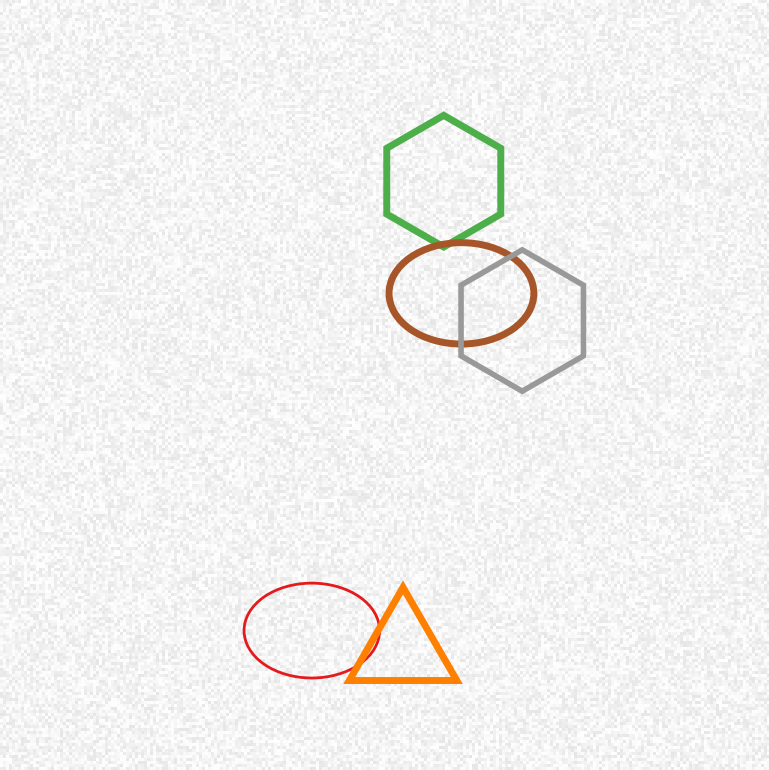[{"shape": "oval", "thickness": 1, "radius": 0.44, "center": [0.405, 0.181]}, {"shape": "hexagon", "thickness": 2.5, "radius": 0.43, "center": [0.576, 0.765]}, {"shape": "triangle", "thickness": 2.5, "radius": 0.4, "center": [0.523, 0.157]}, {"shape": "oval", "thickness": 2.5, "radius": 0.47, "center": [0.599, 0.619]}, {"shape": "hexagon", "thickness": 2, "radius": 0.46, "center": [0.678, 0.584]}]